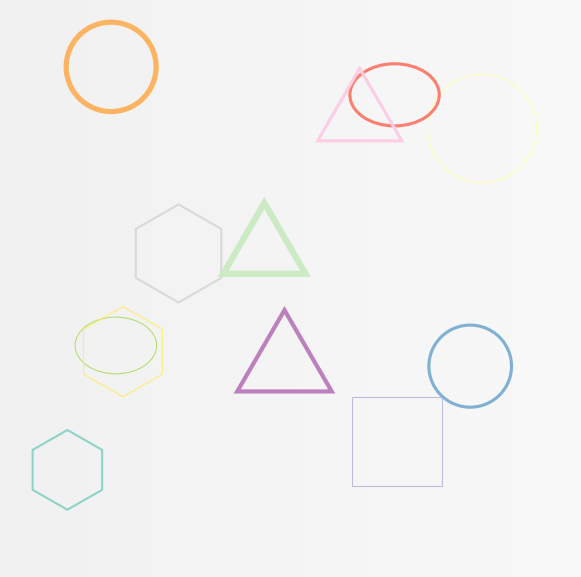[{"shape": "hexagon", "thickness": 1, "radius": 0.35, "center": [0.116, 0.186]}, {"shape": "circle", "thickness": 0.5, "radius": 0.47, "center": [0.829, 0.777]}, {"shape": "square", "thickness": 0.5, "radius": 0.38, "center": [0.683, 0.235]}, {"shape": "oval", "thickness": 1.5, "radius": 0.38, "center": [0.679, 0.835]}, {"shape": "circle", "thickness": 1.5, "radius": 0.36, "center": [0.809, 0.365]}, {"shape": "circle", "thickness": 2.5, "radius": 0.39, "center": [0.191, 0.883]}, {"shape": "oval", "thickness": 0.5, "radius": 0.35, "center": [0.199, 0.401]}, {"shape": "triangle", "thickness": 1.5, "radius": 0.42, "center": [0.619, 0.797]}, {"shape": "hexagon", "thickness": 1, "radius": 0.42, "center": [0.307, 0.56]}, {"shape": "triangle", "thickness": 2, "radius": 0.47, "center": [0.489, 0.368]}, {"shape": "triangle", "thickness": 3, "radius": 0.41, "center": [0.455, 0.566]}, {"shape": "hexagon", "thickness": 0.5, "radius": 0.39, "center": [0.212, 0.39]}]